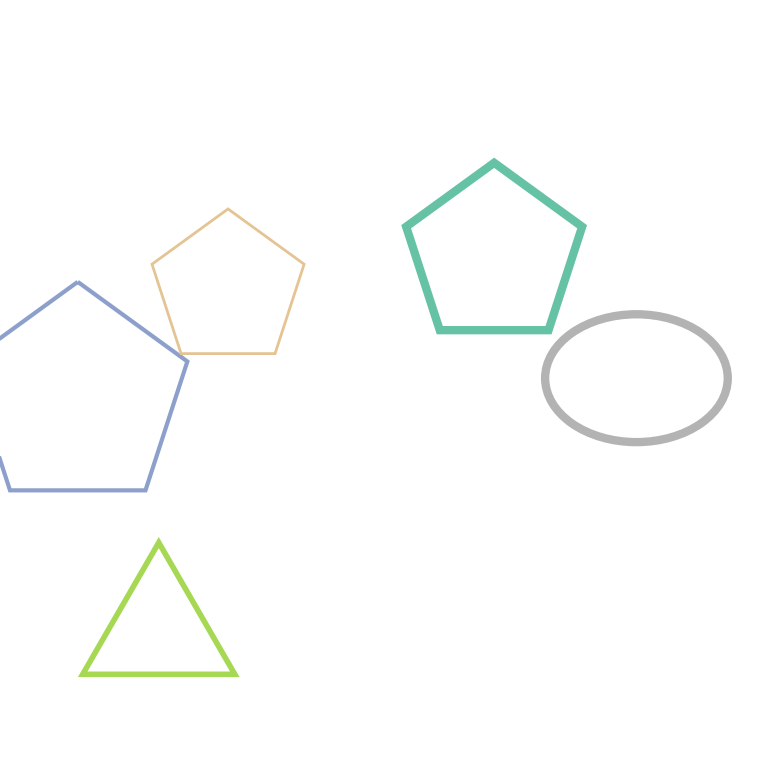[{"shape": "pentagon", "thickness": 3, "radius": 0.6, "center": [0.642, 0.668]}, {"shape": "pentagon", "thickness": 1.5, "radius": 0.75, "center": [0.101, 0.484]}, {"shape": "triangle", "thickness": 2, "radius": 0.57, "center": [0.206, 0.181]}, {"shape": "pentagon", "thickness": 1, "radius": 0.52, "center": [0.296, 0.625]}, {"shape": "oval", "thickness": 3, "radius": 0.59, "center": [0.827, 0.509]}]